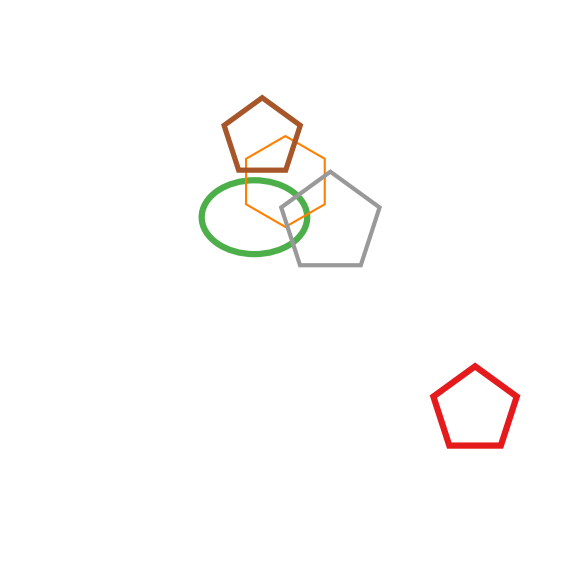[{"shape": "pentagon", "thickness": 3, "radius": 0.38, "center": [0.823, 0.289]}, {"shape": "oval", "thickness": 3, "radius": 0.46, "center": [0.441, 0.623]}, {"shape": "hexagon", "thickness": 1, "radius": 0.39, "center": [0.494, 0.685]}, {"shape": "pentagon", "thickness": 2.5, "radius": 0.35, "center": [0.454, 0.761]}, {"shape": "pentagon", "thickness": 2, "radius": 0.45, "center": [0.572, 0.612]}]